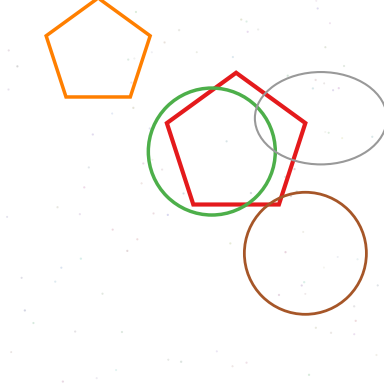[{"shape": "pentagon", "thickness": 3, "radius": 0.95, "center": [0.613, 0.622]}, {"shape": "circle", "thickness": 2.5, "radius": 0.82, "center": [0.55, 0.606]}, {"shape": "pentagon", "thickness": 2.5, "radius": 0.71, "center": [0.255, 0.863]}, {"shape": "circle", "thickness": 2, "radius": 0.79, "center": [0.793, 0.342]}, {"shape": "oval", "thickness": 1.5, "radius": 0.86, "center": [0.833, 0.693]}]